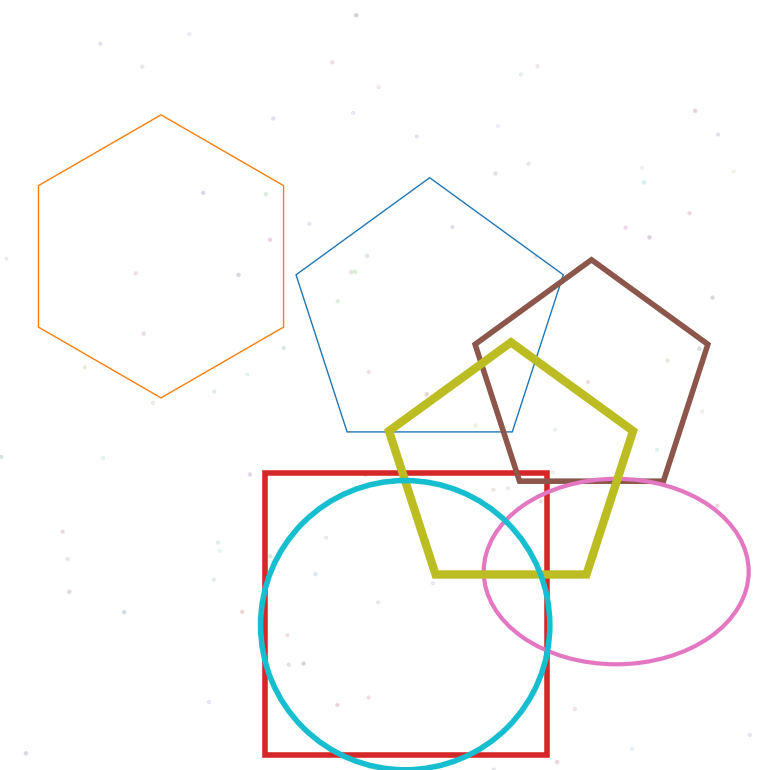[{"shape": "pentagon", "thickness": 0.5, "radius": 0.91, "center": [0.558, 0.587]}, {"shape": "hexagon", "thickness": 0.5, "radius": 0.92, "center": [0.209, 0.667]}, {"shape": "square", "thickness": 2, "radius": 0.91, "center": [0.528, 0.202]}, {"shape": "pentagon", "thickness": 2, "radius": 0.79, "center": [0.768, 0.504]}, {"shape": "oval", "thickness": 1.5, "radius": 0.86, "center": [0.8, 0.258]}, {"shape": "pentagon", "thickness": 3, "radius": 0.83, "center": [0.664, 0.389]}, {"shape": "circle", "thickness": 2, "radius": 0.94, "center": [0.526, 0.188]}]